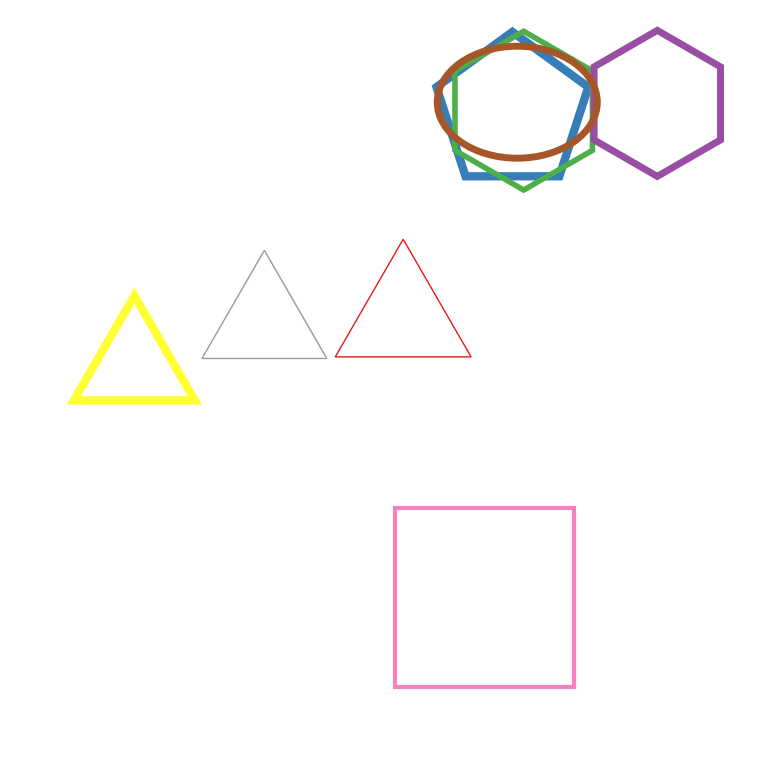[{"shape": "triangle", "thickness": 0.5, "radius": 0.51, "center": [0.524, 0.587]}, {"shape": "pentagon", "thickness": 3, "radius": 0.52, "center": [0.665, 0.855]}, {"shape": "hexagon", "thickness": 2, "radius": 0.52, "center": [0.68, 0.856]}, {"shape": "hexagon", "thickness": 2.5, "radius": 0.47, "center": [0.854, 0.866]}, {"shape": "triangle", "thickness": 3, "radius": 0.45, "center": [0.174, 0.525]}, {"shape": "oval", "thickness": 2.5, "radius": 0.52, "center": [0.672, 0.867]}, {"shape": "square", "thickness": 1.5, "radius": 0.58, "center": [0.629, 0.224]}, {"shape": "triangle", "thickness": 0.5, "radius": 0.47, "center": [0.343, 0.581]}]